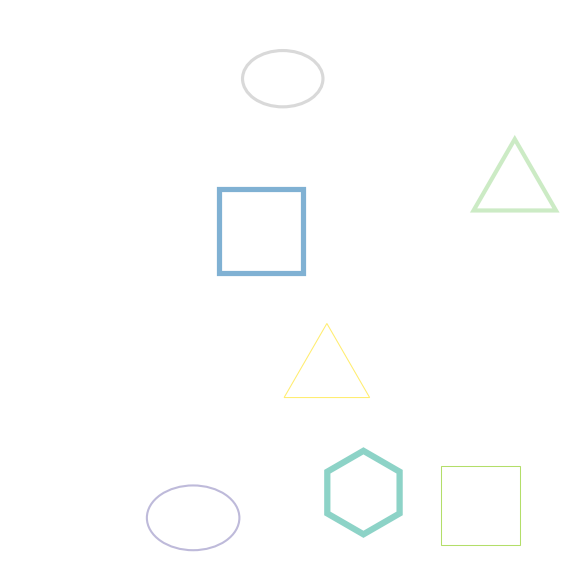[{"shape": "hexagon", "thickness": 3, "radius": 0.36, "center": [0.629, 0.146]}, {"shape": "oval", "thickness": 1, "radius": 0.4, "center": [0.334, 0.102]}, {"shape": "square", "thickness": 2.5, "radius": 0.36, "center": [0.451, 0.599]}, {"shape": "square", "thickness": 0.5, "radius": 0.34, "center": [0.832, 0.123]}, {"shape": "oval", "thickness": 1.5, "radius": 0.35, "center": [0.49, 0.863]}, {"shape": "triangle", "thickness": 2, "radius": 0.41, "center": [0.891, 0.676]}, {"shape": "triangle", "thickness": 0.5, "radius": 0.43, "center": [0.566, 0.353]}]